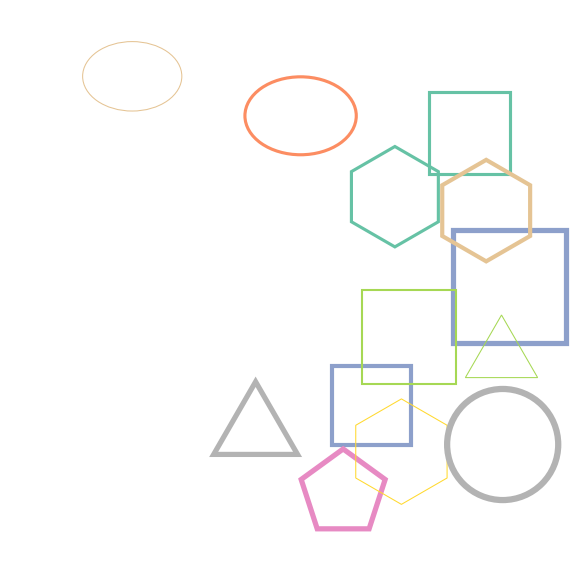[{"shape": "square", "thickness": 1.5, "radius": 0.35, "center": [0.813, 0.769]}, {"shape": "hexagon", "thickness": 1.5, "radius": 0.43, "center": [0.684, 0.659]}, {"shape": "oval", "thickness": 1.5, "radius": 0.48, "center": [0.521, 0.799]}, {"shape": "square", "thickness": 2, "radius": 0.34, "center": [0.643, 0.297]}, {"shape": "square", "thickness": 2.5, "radius": 0.49, "center": [0.882, 0.503]}, {"shape": "pentagon", "thickness": 2.5, "radius": 0.38, "center": [0.594, 0.145]}, {"shape": "triangle", "thickness": 0.5, "radius": 0.36, "center": [0.868, 0.381]}, {"shape": "square", "thickness": 1, "radius": 0.41, "center": [0.708, 0.415]}, {"shape": "hexagon", "thickness": 0.5, "radius": 0.46, "center": [0.695, 0.217]}, {"shape": "hexagon", "thickness": 2, "radius": 0.44, "center": [0.842, 0.634]}, {"shape": "oval", "thickness": 0.5, "radius": 0.43, "center": [0.229, 0.867]}, {"shape": "triangle", "thickness": 2.5, "radius": 0.42, "center": [0.443, 0.254]}, {"shape": "circle", "thickness": 3, "radius": 0.48, "center": [0.87, 0.229]}]